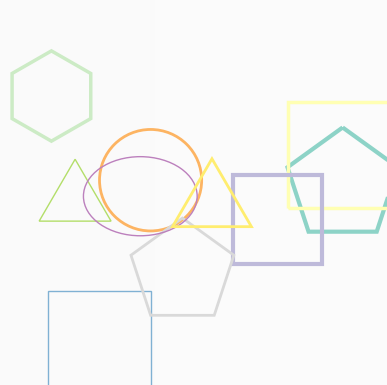[{"shape": "pentagon", "thickness": 3, "radius": 0.75, "center": [0.884, 0.519]}, {"shape": "square", "thickness": 2.5, "radius": 0.69, "center": [0.88, 0.598]}, {"shape": "square", "thickness": 3, "radius": 0.58, "center": [0.716, 0.43]}, {"shape": "square", "thickness": 1, "radius": 0.66, "center": [0.256, 0.113]}, {"shape": "circle", "thickness": 2, "radius": 0.66, "center": [0.389, 0.532]}, {"shape": "triangle", "thickness": 1, "radius": 0.54, "center": [0.194, 0.479]}, {"shape": "pentagon", "thickness": 2, "radius": 0.7, "center": [0.471, 0.294]}, {"shape": "oval", "thickness": 1, "radius": 0.73, "center": [0.362, 0.49]}, {"shape": "hexagon", "thickness": 2.5, "radius": 0.59, "center": [0.133, 0.751]}, {"shape": "triangle", "thickness": 2, "radius": 0.59, "center": [0.547, 0.47]}]